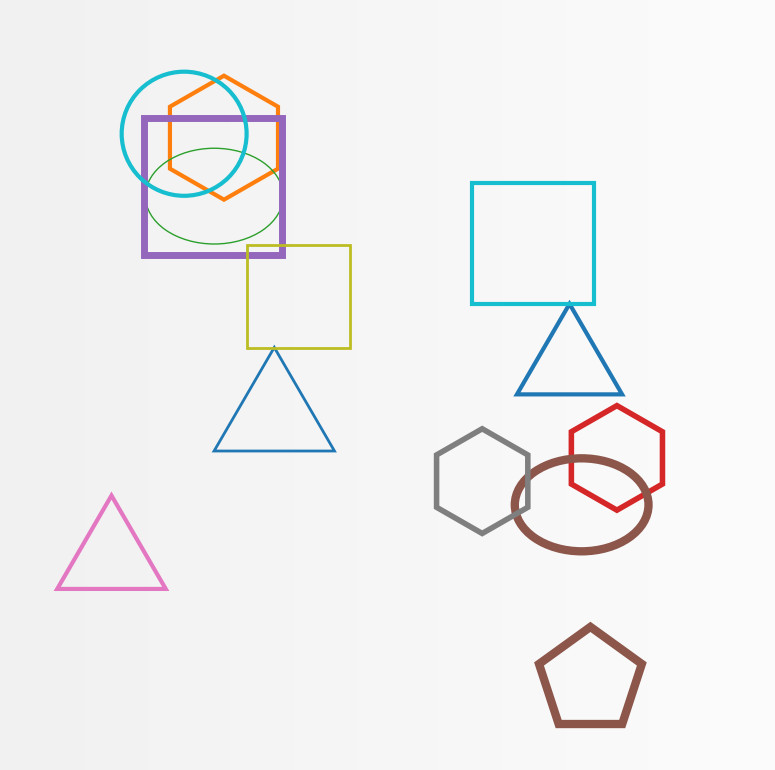[{"shape": "triangle", "thickness": 1, "radius": 0.45, "center": [0.354, 0.459]}, {"shape": "triangle", "thickness": 1.5, "radius": 0.39, "center": [0.735, 0.527]}, {"shape": "hexagon", "thickness": 1.5, "radius": 0.4, "center": [0.289, 0.821]}, {"shape": "oval", "thickness": 0.5, "radius": 0.44, "center": [0.277, 0.745]}, {"shape": "hexagon", "thickness": 2, "radius": 0.34, "center": [0.796, 0.405]}, {"shape": "square", "thickness": 2.5, "radius": 0.45, "center": [0.275, 0.758]}, {"shape": "pentagon", "thickness": 3, "radius": 0.35, "center": [0.762, 0.116]}, {"shape": "oval", "thickness": 3, "radius": 0.43, "center": [0.751, 0.344]}, {"shape": "triangle", "thickness": 1.5, "radius": 0.4, "center": [0.144, 0.276]}, {"shape": "hexagon", "thickness": 2, "radius": 0.34, "center": [0.622, 0.375]}, {"shape": "square", "thickness": 1, "radius": 0.33, "center": [0.385, 0.615]}, {"shape": "circle", "thickness": 1.5, "radius": 0.4, "center": [0.238, 0.826]}, {"shape": "square", "thickness": 1.5, "radius": 0.39, "center": [0.687, 0.684]}]